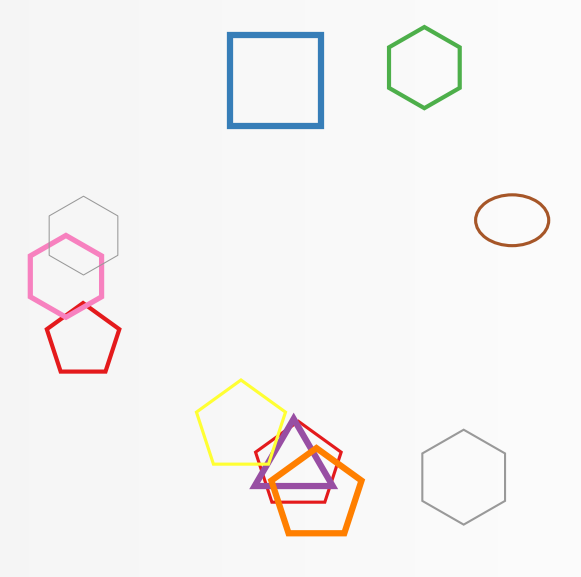[{"shape": "pentagon", "thickness": 2, "radius": 0.33, "center": [0.143, 0.409]}, {"shape": "pentagon", "thickness": 1.5, "radius": 0.39, "center": [0.513, 0.192]}, {"shape": "square", "thickness": 3, "radius": 0.39, "center": [0.474, 0.86]}, {"shape": "hexagon", "thickness": 2, "radius": 0.35, "center": [0.73, 0.882]}, {"shape": "triangle", "thickness": 3, "radius": 0.39, "center": [0.505, 0.196]}, {"shape": "pentagon", "thickness": 3, "radius": 0.41, "center": [0.544, 0.142]}, {"shape": "pentagon", "thickness": 1.5, "radius": 0.4, "center": [0.415, 0.261]}, {"shape": "oval", "thickness": 1.5, "radius": 0.31, "center": [0.881, 0.618]}, {"shape": "hexagon", "thickness": 2.5, "radius": 0.35, "center": [0.113, 0.521]}, {"shape": "hexagon", "thickness": 1, "radius": 0.41, "center": [0.798, 0.173]}, {"shape": "hexagon", "thickness": 0.5, "radius": 0.34, "center": [0.144, 0.591]}]